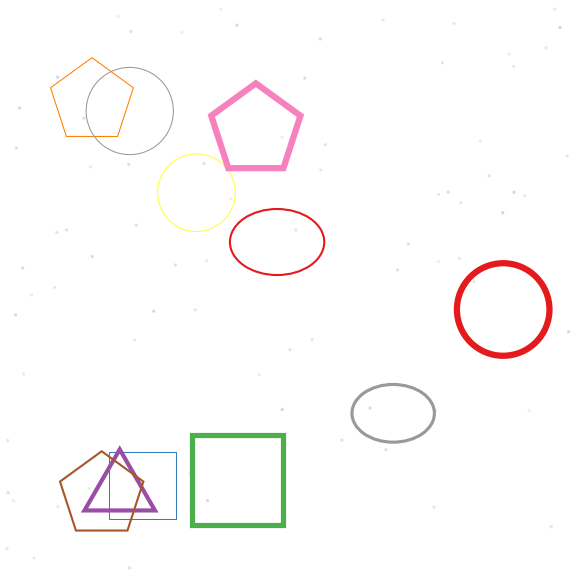[{"shape": "oval", "thickness": 1, "radius": 0.41, "center": [0.48, 0.58]}, {"shape": "circle", "thickness": 3, "radius": 0.4, "center": [0.871, 0.463]}, {"shape": "square", "thickness": 0.5, "radius": 0.29, "center": [0.246, 0.159]}, {"shape": "square", "thickness": 2.5, "radius": 0.39, "center": [0.411, 0.168]}, {"shape": "triangle", "thickness": 2, "radius": 0.35, "center": [0.207, 0.15]}, {"shape": "pentagon", "thickness": 0.5, "radius": 0.38, "center": [0.159, 0.824]}, {"shape": "circle", "thickness": 0.5, "radius": 0.34, "center": [0.34, 0.665]}, {"shape": "pentagon", "thickness": 1, "radius": 0.38, "center": [0.176, 0.142]}, {"shape": "pentagon", "thickness": 3, "radius": 0.41, "center": [0.443, 0.774]}, {"shape": "oval", "thickness": 1.5, "radius": 0.36, "center": [0.681, 0.283]}, {"shape": "circle", "thickness": 0.5, "radius": 0.38, "center": [0.225, 0.807]}]